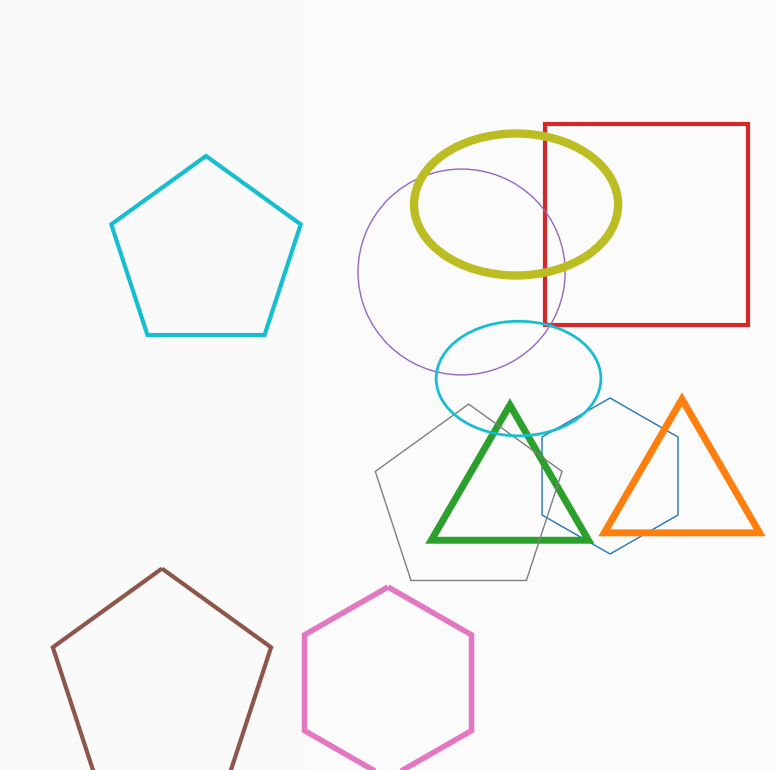[{"shape": "hexagon", "thickness": 0.5, "radius": 0.51, "center": [0.787, 0.382]}, {"shape": "triangle", "thickness": 2.5, "radius": 0.58, "center": [0.88, 0.366]}, {"shape": "triangle", "thickness": 2.5, "radius": 0.59, "center": [0.658, 0.357]}, {"shape": "square", "thickness": 1.5, "radius": 0.65, "center": [0.834, 0.708]}, {"shape": "circle", "thickness": 0.5, "radius": 0.67, "center": [0.596, 0.647]}, {"shape": "pentagon", "thickness": 1.5, "radius": 0.74, "center": [0.209, 0.114]}, {"shape": "hexagon", "thickness": 2, "radius": 0.62, "center": [0.501, 0.113]}, {"shape": "pentagon", "thickness": 0.5, "radius": 0.63, "center": [0.605, 0.349]}, {"shape": "oval", "thickness": 3, "radius": 0.66, "center": [0.666, 0.734]}, {"shape": "pentagon", "thickness": 1.5, "radius": 0.64, "center": [0.266, 0.669]}, {"shape": "oval", "thickness": 1, "radius": 0.53, "center": [0.669, 0.508]}]